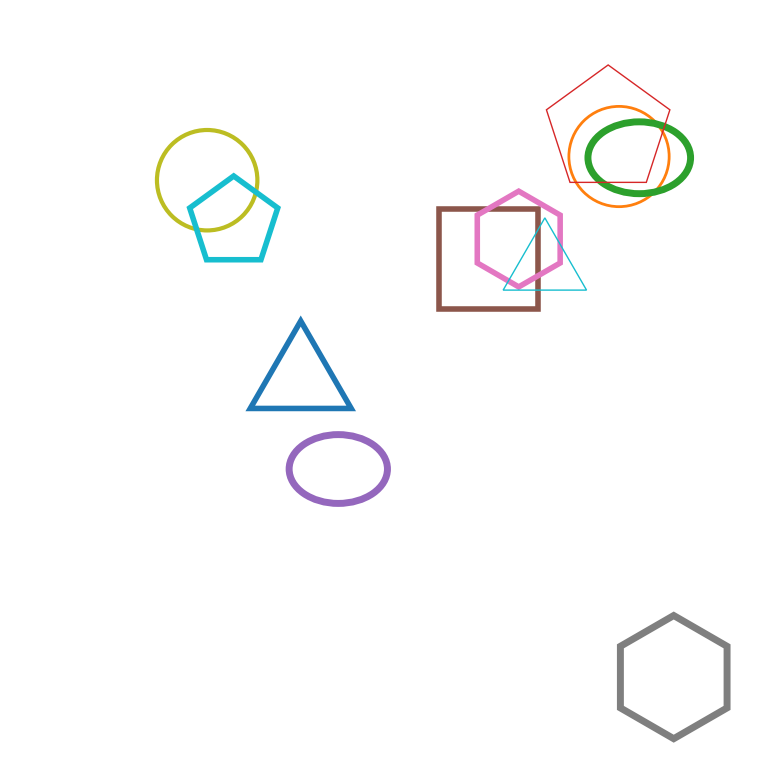[{"shape": "triangle", "thickness": 2, "radius": 0.38, "center": [0.391, 0.507]}, {"shape": "circle", "thickness": 1, "radius": 0.33, "center": [0.804, 0.797]}, {"shape": "oval", "thickness": 2.5, "radius": 0.33, "center": [0.83, 0.795]}, {"shape": "pentagon", "thickness": 0.5, "radius": 0.42, "center": [0.79, 0.831]}, {"shape": "oval", "thickness": 2.5, "radius": 0.32, "center": [0.439, 0.391]}, {"shape": "square", "thickness": 2, "radius": 0.32, "center": [0.634, 0.664]}, {"shape": "hexagon", "thickness": 2, "radius": 0.31, "center": [0.674, 0.69]}, {"shape": "hexagon", "thickness": 2.5, "radius": 0.4, "center": [0.875, 0.121]}, {"shape": "circle", "thickness": 1.5, "radius": 0.33, "center": [0.269, 0.766]}, {"shape": "triangle", "thickness": 0.5, "radius": 0.31, "center": [0.708, 0.655]}, {"shape": "pentagon", "thickness": 2, "radius": 0.3, "center": [0.304, 0.711]}]